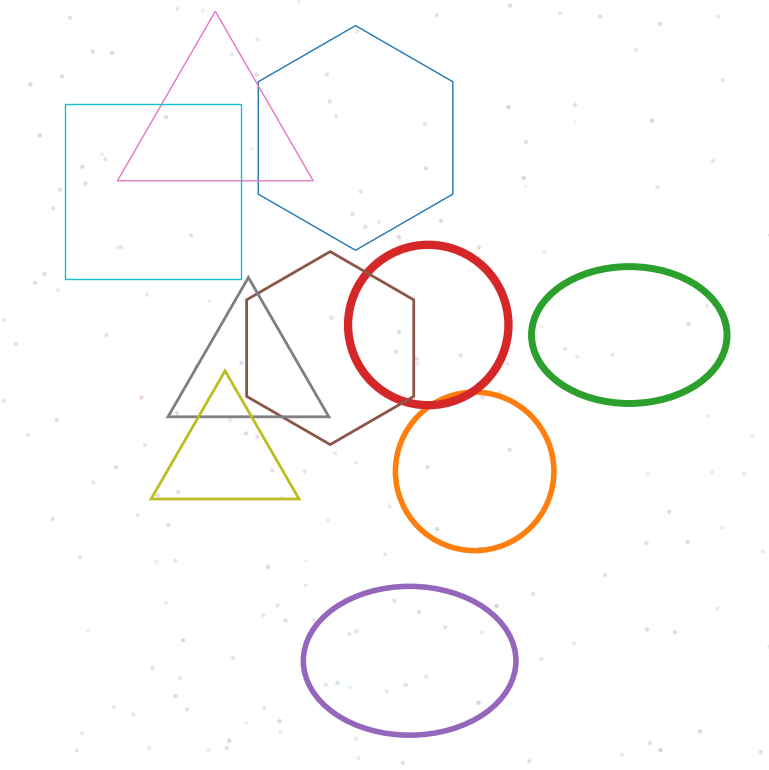[{"shape": "hexagon", "thickness": 0.5, "radius": 0.73, "center": [0.462, 0.821]}, {"shape": "circle", "thickness": 2, "radius": 0.51, "center": [0.616, 0.388]}, {"shape": "oval", "thickness": 2.5, "radius": 0.63, "center": [0.817, 0.565]}, {"shape": "circle", "thickness": 3, "radius": 0.52, "center": [0.556, 0.578]}, {"shape": "oval", "thickness": 2, "radius": 0.69, "center": [0.532, 0.142]}, {"shape": "hexagon", "thickness": 1, "radius": 0.63, "center": [0.429, 0.548]}, {"shape": "triangle", "thickness": 0.5, "radius": 0.73, "center": [0.28, 0.839]}, {"shape": "triangle", "thickness": 1, "radius": 0.6, "center": [0.323, 0.519]}, {"shape": "triangle", "thickness": 1, "radius": 0.55, "center": [0.292, 0.407]}, {"shape": "square", "thickness": 0.5, "radius": 0.57, "center": [0.198, 0.751]}]